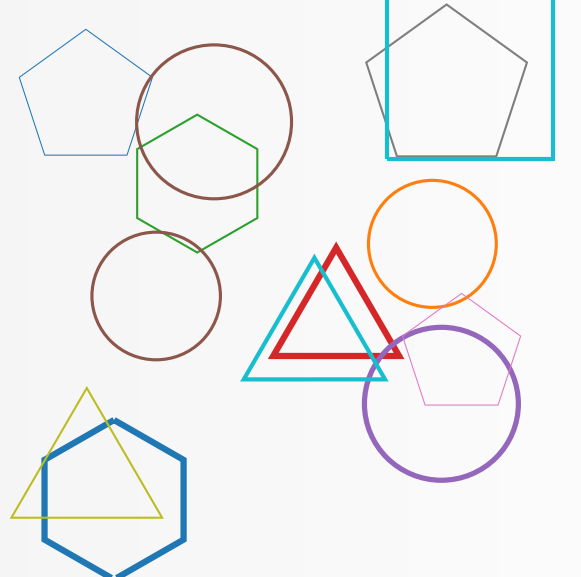[{"shape": "hexagon", "thickness": 3, "radius": 0.69, "center": [0.196, 0.134]}, {"shape": "pentagon", "thickness": 0.5, "radius": 0.6, "center": [0.148, 0.828]}, {"shape": "circle", "thickness": 1.5, "radius": 0.55, "center": [0.744, 0.577]}, {"shape": "hexagon", "thickness": 1, "radius": 0.6, "center": [0.339, 0.681]}, {"shape": "triangle", "thickness": 3, "radius": 0.63, "center": [0.578, 0.445]}, {"shape": "circle", "thickness": 2.5, "radius": 0.66, "center": [0.759, 0.3]}, {"shape": "circle", "thickness": 1.5, "radius": 0.55, "center": [0.269, 0.487]}, {"shape": "circle", "thickness": 1.5, "radius": 0.67, "center": [0.368, 0.788]}, {"shape": "pentagon", "thickness": 0.5, "radius": 0.53, "center": [0.794, 0.384]}, {"shape": "pentagon", "thickness": 1, "radius": 0.73, "center": [0.768, 0.846]}, {"shape": "triangle", "thickness": 1, "radius": 0.75, "center": [0.149, 0.178]}, {"shape": "square", "thickness": 2, "radius": 0.71, "center": [0.808, 0.866]}, {"shape": "triangle", "thickness": 2, "radius": 0.7, "center": [0.541, 0.412]}]